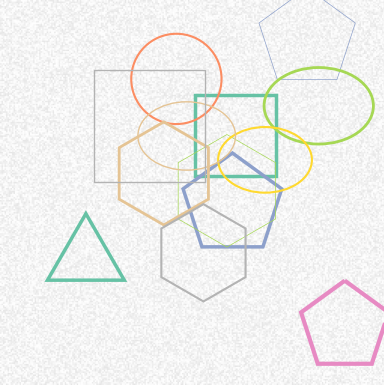[{"shape": "square", "thickness": 2.5, "radius": 0.53, "center": [0.611, 0.648]}, {"shape": "triangle", "thickness": 2.5, "radius": 0.58, "center": [0.223, 0.33]}, {"shape": "circle", "thickness": 1.5, "radius": 0.59, "center": [0.458, 0.795]}, {"shape": "pentagon", "thickness": 2.5, "radius": 0.67, "center": [0.604, 0.468]}, {"shape": "pentagon", "thickness": 0.5, "radius": 0.66, "center": [0.798, 0.9]}, {"shape": "pentagon", "thickness": 3, "radius": 0.6, "center": [0.895, 0.152]}, {"shape": "hexagon", "thickness": 0.5, "radius": 0.73, "center": [0.589, 0.504]}, {"shape": "oval", "thickness": 2, "radius": 0.71, "center": [0.828, 0.725]}, {"shape": "oval", "thickness": 1.5, "radius": 0.61, "center": [0.688, 0.585]}, {"shape": "oval", "thickness": 1, "radius": 0.63, "center": [0.485, 0.647]}, {"shape": "hexagon", "thickness": 2, "radius": 0.67, "center": [0.425, 0.55]}, {"shape": "square", "thickness": 1, "radius": 0.72, "center": [0.388, 0.673]}, {"shape": "hexagon", "thickness": 1.5, "radius": 0.63, "center": [0.528, 0.343]}]